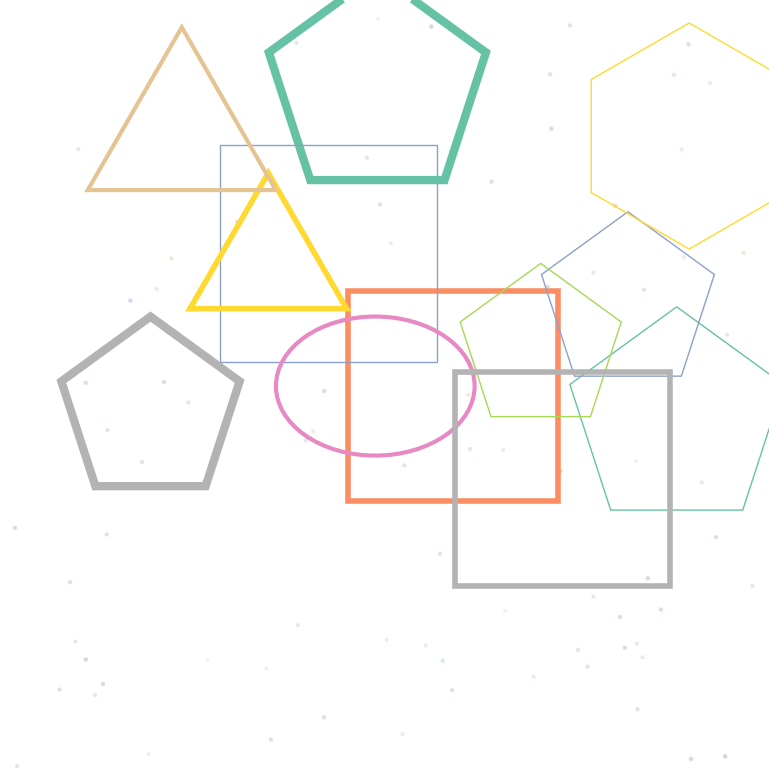[{"shape": "pentagon", "thickness": 3, "radius": 0.74, "center": [0.49, 0.886]}, {"shape": "pentagon", "thickness": 0.5, "radius": 0.73, "center": [0.879, 0.456]}, {"shape": "square", "thickness": 2, "radius": 0.68, "center": [0.588, 0.486]}, {"shape": "pentagon", "thickness": 0.5, "radius": 0.59, "center": [0.815, 0.607]}, {"shape": "square", "thickness": 0.5, "radius": 0.7, "center": [0.427, 0.67]}, {"shape": "oval", "thickness": 1.5, "radius": 0.65, "center": [0.487, 0.499]}, {"shape": "pentagon", "thickness": 0.5, "radius": 0.55, "center": [0.702, 0.548]}, {"shape": "hexagon", "thickness": 0.5, "radius": 0.73, "center": [0.895, 0.823]}, {"shape": "triangle", "thickness": 2, "radius": 0.59, "center": [0.348, 0.658]}, {"shape": "triangle", "thickness": 1.5, "radius": 0.7, "center": [0.236, 0.824]}, {"shape": "square", "thickness": 2, "radius": 0.7, "center": [0.73, 0.378]}, {"shape": "pentagon", "thickness": 3, "radius": 0.61, "center": [0.195, 0.467]}]